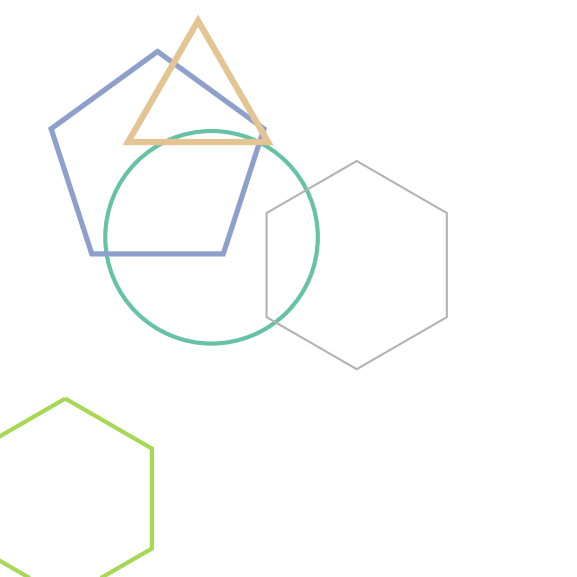[{"shape": "circle", "thickness": 2, "radius": 0.92, "center": [0.366, 0.588]}, {"shape": "pentagon", "thickness": 2.5, "radius": 0.97, "center": [0.273, 0.716]}, {"shape": "hexagon", "thickness": 2, "radius": 0.87, "center": [0.113, 0.136]}, {"shape": "triangle", "thickness": 3, "radius": 0.7, "center": [0.343, 0.823]}, {"shape": "hexagon", "thickness": 1, "radius": 0.9, "center": [0.618, 0.54]}]